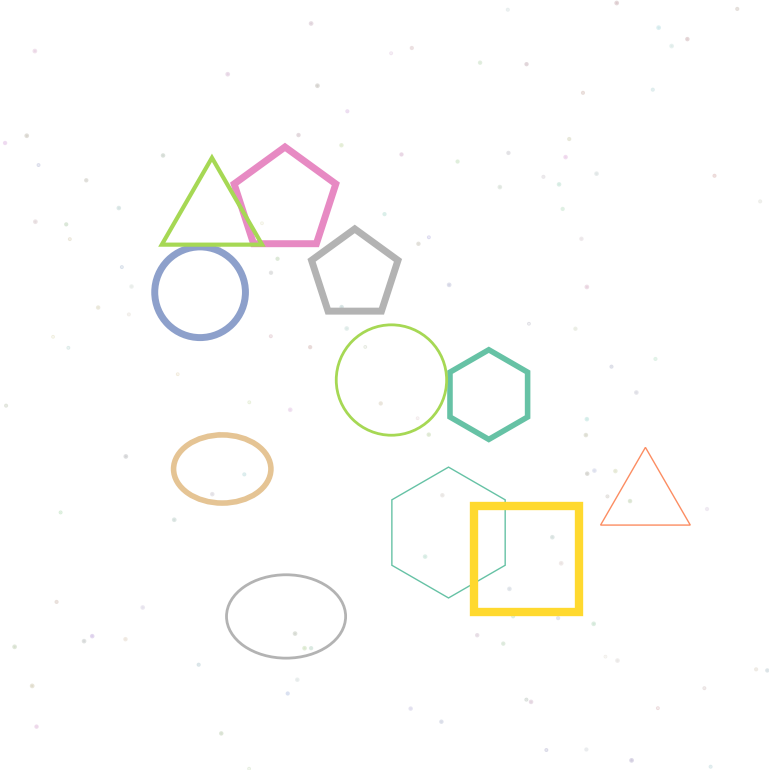[{"shape": "hexagon", "thickness": 0.5, "radius": 0.42, "center": [0.582, 0.308]}, {"shape": "hexagon", "thickness": 2, "radius": 0.29, "center": [0.635, 0.488]}, {"shape": "triangle", "thickness": 0.5, "radius": 0.34, "center": [0.838, 0.352]}, {"shape": "circle", "thickness": 2.5, "radius": 0.29, "center": [0.26, 0.62]}, {"shape": "pentagon", "thickness": 2.5, "radius": 0.35, "center": [0.37, 0.74]}, {"shape": "circle", "thickness": 1, "radius": 0.36, "center": [0.508, 0.506]}, {"shape": "triangle", "thickness": 1.5, "radius": 0.38, "center": [0.275, 0.72]}, {"shape": "square", "thickness": 3, "radius": 0.34, "center": [0.684, 0.274]}, {"shape": "oval", "thickness": 2, "radius": 0.32, "center": [0.289, 0.391]}, {"shape": "pentagon", "thickness": 2.5, "radius": 0.3, "center": [0.461, 0.644]}, {"shape": "oval", "thickness": 1, "radius": 0.39, "center": [0.372, 0.199]}]